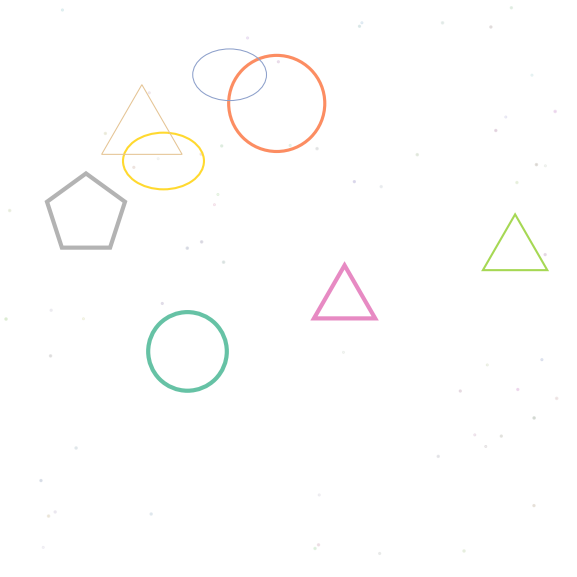[{"shape": "circle", "thickness": 2, "radius": 0.34, "center": [0.325, 0.391]}, {"shape": "circle", "thickness": 1.5, "radius": 0.42, "center": [0.479, 0.82]}, {"shape": "oval", "thickness": 0.5, "radius": 0.32, "center": [0.398, 0.87]}, {"shape": "triangle", "thickness": 2, "radius": 0.31, "center": [0.597, 0.478]}, {"shape": "triangle", "thickness": 1, "radius": 0.32, "center": [0.892, 0.564]}, {"shape": "oval", "thickness": 1, "radius": 0.35, "center": [0.283, 0.72]}, {"shape": "triangle", "thickness": 0.5, "radius": 0.4, "center": [0.246, 0.772]}, {"shape": "pentagon", "thickness": 2, "radius": 0.36, "center": [0.149, 0.628]}]